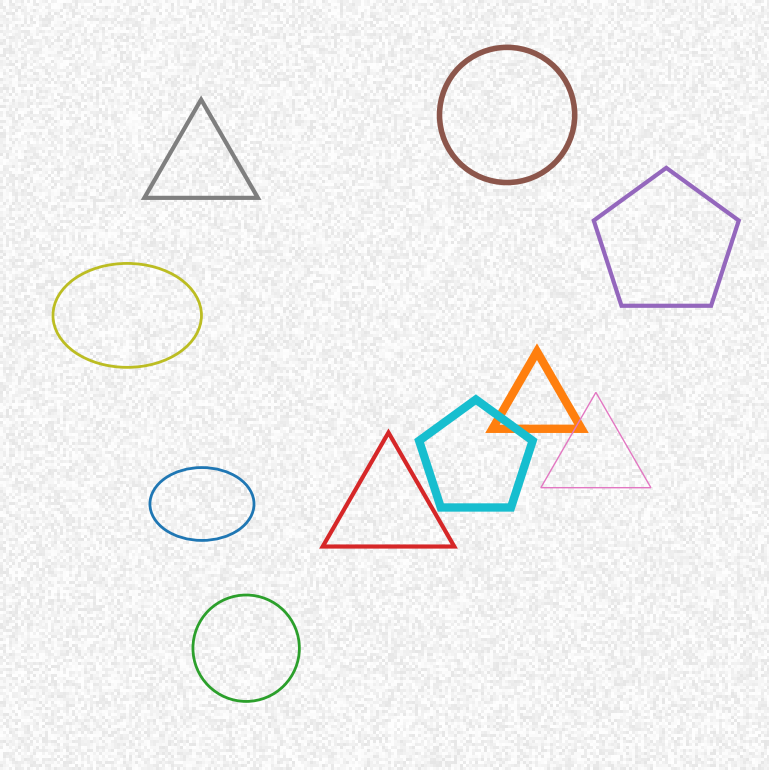[{"shape": "oval", "thickness": 1, "radius": 0.34, "center": [0.262, 0.345]}, {"shape": "triangle", "thickness": 3, "radius": 0.33, "center": [0.697, 0.477]}, {"shape": "circle", "thickness": 1, "radius": 0.35, "center": [0.32, 0.158]}, {"shape": "triangle", "thickness": 1.5, "radius": 0.49, "center": [0.505, 0.34]}, {"shape": "pentagon", "thickness": 1.5, "radius": 0.5, "center": [0.865, 0.683]}, {"shape": "circle", "thickness": 2, "radius": 0.44, "center": [0.659, 0.851]}, {"shape": "triangle", "thickness": 0.5, "radius": 0.41, "center": [0.774, 0.408]}, {"shape": "triangle", "thickness": 1.5, "radius": 0.43, "center": [0.261, 0.786]}, {"shape": "oval", "thickness": 1, "radius": 0.48, "center": [0.165, 0.59]}, {"shape": "pentagon", "thickness": 3, "radius": 0.39, "center": [0.618, 0.404]}]